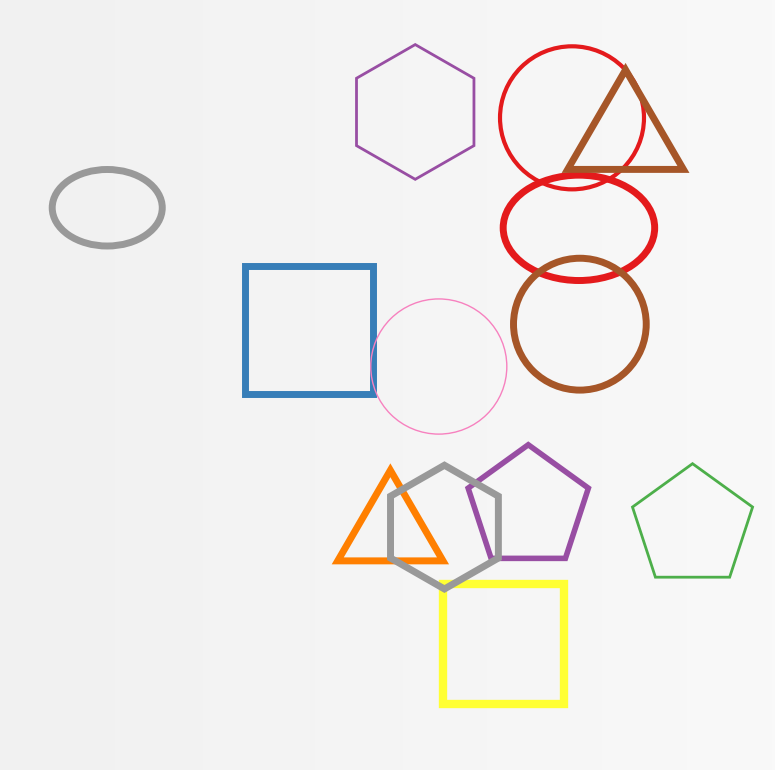[{"shape": "circle", "thickness": 1.5, "radius": 0.46, "center": [0.738, 0.847]}, {"shape": "oval", "thickness": 2.5, "radius": 0.49, "center": [0.747, 0.704]}, {"shape": "square", "thickness": 2.5, "radius": 0.41, "center": [0.399, 0.571]}, {"shape": "pentagon", "thickness": 1, "radius": 0.41, "center": [0.894, 0.316]}, {"shape": "hexagon", "thickness": 1, "radius": 0.44, "center": [0.536, 0.855]}, {"shape": "pentagon", "thickness": 2, "radius": 0.41, "center": [0.682, 0.341]}, {"shape": "triangle", "thickness": 2.5, "radius": 0.39, "center": [0.504, 0.311]}, {"shape": "square", "thickness": 3, "radius": 0.39, "center": [0.65, 0.164]}, {"shape": "triangle", "thickness": 2.5, "radius": 0.43, "center": [0.807, 0.823]}, {"shape": "circle", "thickness": 2.5, "radius": 0.43, "center": [0.748, 0.579]}, {"shape": "circle", "thickness": 0.5, "radius": 0.44, "center": [0.566, 0.524]}, {"shape": "oval", "thickness": 2.5, "radius": 0.35, "center": [0.138, 0.73]}, {"shape": "hexagon", "thickness": 2.5, "radius": 0.4, "center": [0.573, 0.315]}]